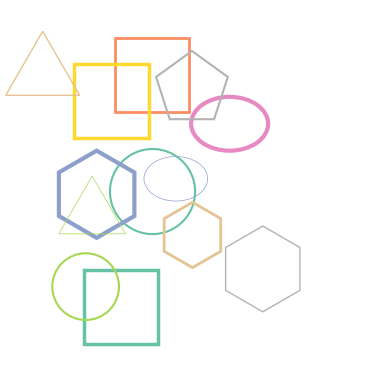[{"shape": "circle", "thickness": 1.5, "radius": 0.55, "center": [0.396, 0.502]}, {"shape": "square", "thickness": 2.5, "radius": 0.48, "center": [0.313, 0.202]}, {"shape": "square", "thickness": 2, "radius": 0.48, "center": [0.395, 0.805]}, {"shape": "hexagon", "thickness": 3, "radius": 0.57, "center": [0.251, 0.495]}, {"shape": "oval", "thickness": 0.5, "radius": 0.41, "center": [0.457, 0.536]}, {"shape": "oval", "thickness": 3, "radius": 0.5, "center": [0.596, 0.679]}, {"shape": "circle", "thickness": 1.5, "radius": 0.43, "center": [0.222, 0.256]}, {"shape": "triangle", "thickness": 0.5, "radius": 0.5, "center": [0.239, 0.443]}, {"shape": "square", "thickness": 2.5, "radius": 0.48, "center": [0.289, 0.738]}, {"shape": "triangle", "thickness": 1, "radius": 0.55, "center": [0.111, 0.808]}, {"shape": "hexagon", "thickness": 2, "radius": 0.42, "center": [0.5, 0.39]}, {"shape": "hexagon", "thickness": 1, "radius": 0.56, "center": [0.683, 0.302]}, {"shape": "pentagon", "thickness": 1.5, "radius": 0.49, "center": [0.499, 0.77]}]